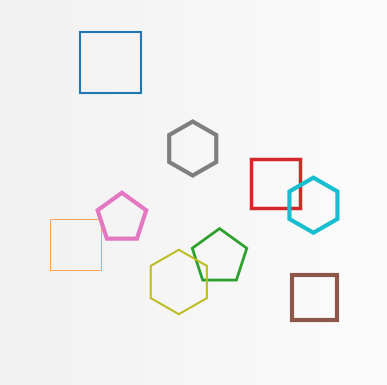[{"shape": "square", "thickness": 1.5, "radius": 0.39, "center": [0.286, 0.838]}, {"shape": "square", "thickness": 0.5, "radius": 0.33, "center": [0.194, 0.365]}, {"shape": "pentagon", "thickness": 2, "radius": 0.37, "center": [0.567, 0.332]}, {"shape": "square", "thickness": 2.5, "radius": 0.32, "center": [0.711, 0.523]}, {"shape": "square", "thickness": 3, "radius": 0.29, "center": [0.811, 0.228]}, {"shape": "pentagon", "thickness": 3, "radius": 0.33, "center": [0.315, 0.433]}, {"shape": "hexagon", "thickness": 3, "radius": 0.35, "center": [0.497, 0.614]}, {"shape": "hexagon", "thickness": 1.5, "radius": 0.42, "center": [0.461, 0.268]}, {"shape": "hexagon", "thickness": 3, "radius": 0.36, "center": [0.809, 0.467]}]